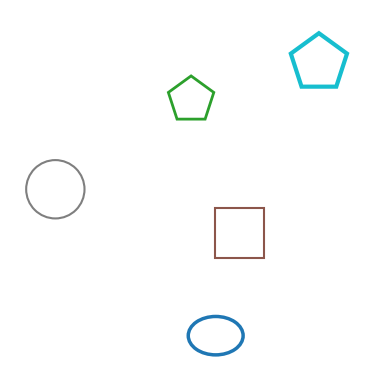[{"shape": "oval", "thickness": 2.5, "radius": 0.36, "center": [0.56, 0.128]}, {"shape": "pentagon", "thickness": 2, "radius": 0.31, "center": [0.496, 0.741]}, {"shape": "square", "thickness": 1.5, "radius": 0.32, "center": [0.623, 0.395]}, {"shape": "circle", "thickness": 1.5, "radius": 0.38, "center": [0.144, 0.508]}, {"shape": "pentagon", "thickness": 3, "radius": 0.38, "center": [0.828, 0.837]}]